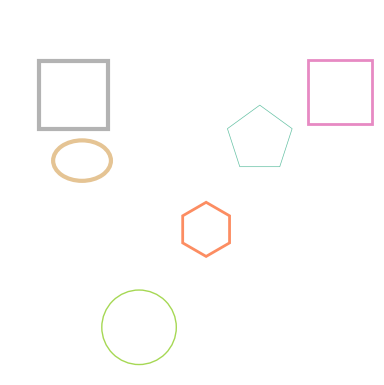[{"shape": "pentagon", "thickness": 0.5, "radius": 0.44, "center": [0.675, 0.639]}, {"shape": "hexagon", "thickness": 2, "radius": 0.35, "center": [0.535, 0.404]}, {"shape": "square", "thickness": 2, "radius": 0.42, "center": [0.883, 0.762]}, {"shape": "circle", "thickness": 1, "radius": 0.48, "center": [0.361, 0.15]}, {"shape": "oval", "thickness": 3, "radius": 0.38, "center": [0.213, 0.583]}, {"shape": "square", "thickness": 3, "radius": 0.44, "center": [0.191, 0.753]}]